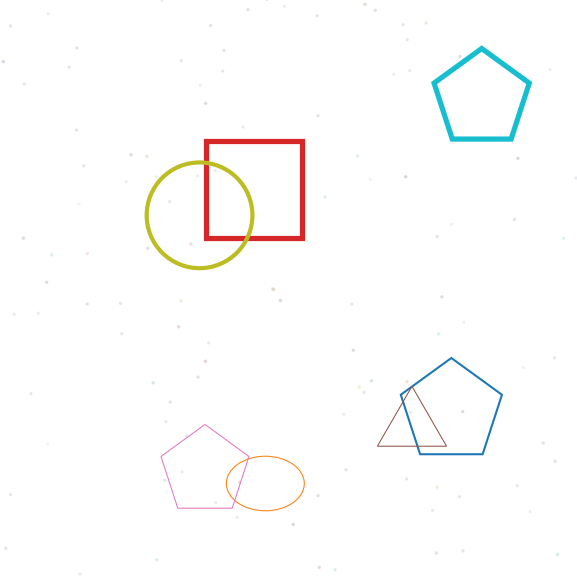[{"shape": "pentagon", "thickness": 1, "radius": 0.46, "center": [0.782, 0.287]}, {"shape": "oval", "thickness": 0.5, "radius": 0.34, "center": [0.459, 0.162]}, {"shape": "square", "thickness": 2.5, "radius": 0.42, "center": [0.44, 0.671]}, {"shape": "triangle", "thickness": 0.5, "radius": 0.35, "center": [0.713, 0.261]}, {"shape": "pentagon", "thickness": 0.5, "radius": 0.4, "center": [0.355, 0.184]}, {"shape": "circle", "thickness": 2, "radius": 0.46, "center": [0.346, 0.626]}, {"shape": "pentagon", "thickness": 2.5, "radius": 0.43, "center": [0.834, 0.828]}]